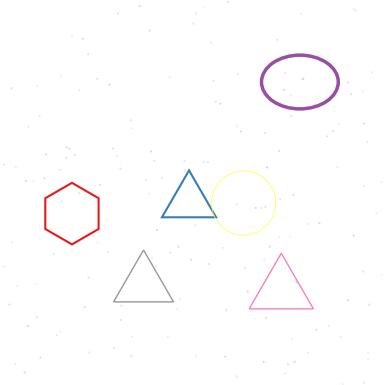[{"shape": "hexagon", "thickness": 1.5, "radius": 0.4, "center": [0.187, 0.445]}, {"shape": "triangle", "thickness": 1.5, "radius": 0.41, "center": [0.491, 0.476]}, {"shape": "oval", "thickness": 2.5, "radius": 0.5, "center": [0.779, 0.787]}, {"shape": "circle", "thickness": 0.5, "radius": 0.42, "center": [0.633, 0.473]}, {"shape": "triangle", "thickness": 1, "radius": 0.48, "center": [0.731, 0.246]}, {"shape": "triangle", "thickness": 1, "radius": 0.45, "center": [0.373, 0.261]}]